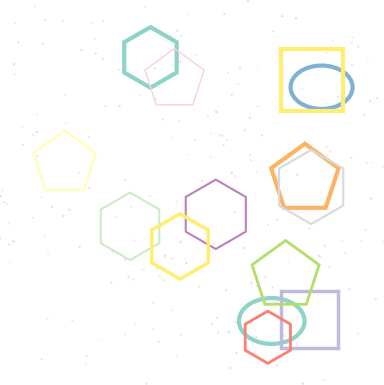[{"shape": "hexagon", "thickness": 3, "radius": 0.39, "center": [0.391, 0.851]}, {"shape": "oval", "thickness": 3, "radius": 0.43, "center": [0.706, 0.166]}, {"shape": "pentagon", "thickness": 1.5, "radius": 0.43, "center": [0.168, 0.576]}, {"shape": "square", "thickness": 2.5, "radius": 0.37, "center": [0.804, 0.17]}, {"shape": "hexagon", "thickness": 2, "radius": 0.34, "center": [0.696, 0.124]}, {"shape": "oval", "thickness": 3, "radius": 0.4, "center": [0.835, 0.773]}, {"shape": "pentagon", "thickness": 3, "radius": 0.46, "center": [0.792, 0.535]}, {"shape": "pentagon", "thickness": 2, "radius": 0.46, "center": [0.742, 0.284]}, {"shape": "pentagon", "thickness": 1, "radius": 0.4, "center": [0.453, 0.793]}, {"shape": "hexagon", "thickness": 1.5, "radius": 0.48, "center": [0.808, 0.514]}, {"shape": "hexagon", "thickness": 1.5, "radius": 0.45, "center": [0.56, 0.443]}, {"shape": "hexagon", "thickness": 1.5, "radius": 0.44, "center": [0.338, 0.412]}, {"shape": "hexagon", "thickness": 2.5, "radius": 0.42, "center": [0.468, 0.36]}, {"shape": "square", "thickness": 3, "radius": 0.41, "center": [0.81, 0.792]}]